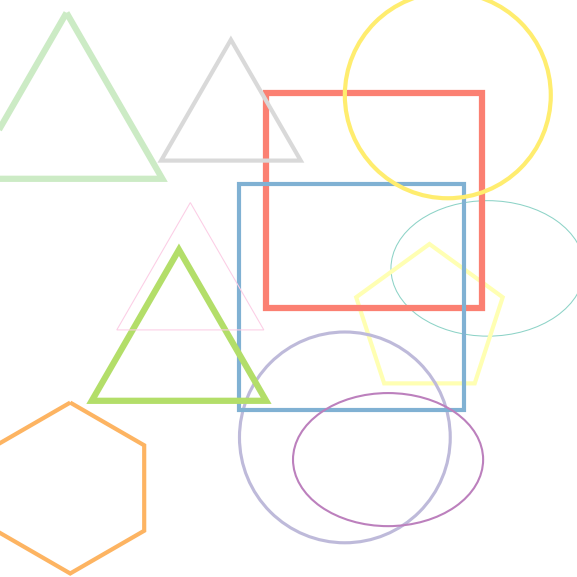[{"shape": "oval", "thickness": 0.5, "radius": 0.84, "center": [0.845, 0.534]}, {"shape": "pentagon", "thickness": 2, "radius": 0.67, "center": [0.744, 0.443]}, {"shape": "circle", "thickness": 1.5, "radius": 0.91, "center": [0.597, 0.242]}, {"shape": "square", "thickness": 3, "radius": 0.93, "center": [0.648, 0.652]}, {"shape": "square", "thickness": 2, "radius": 0.98, "center": [0.608, 0.485]}, {"shape": "hexagon", "thickness": 2, "radius": 0.74, "center": [0.122, 0.154]}, {"shape": "triangle", "thickness": 3, "radius": 0.87, "center": [0.31, 0.392]}, {"shape": "triangle", "thickness": 0.5, "radius": 0.74, "center": [0.33, 0.501]}, {"shape": "triangle", "thickness": 2, "radius": 0.7, "center": [0.4, 0.791]}, {"shape": "oval", "thickness": 1, "radius": 0.82, "center": [0.672, 0.203]}, {"shape": "triangle", "thickness": 3, "radius": 0.96, "center": [0.115, 0.785]}, {"shape": "circle", "thickness": 2, "radius": 0.89, "center": [0.775, 0.834]}]